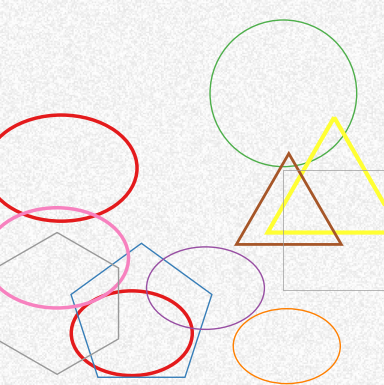[{"shape": "oval", "thickness": 2.5, "radius": 0.79, "center": [0.342, 0.135]}, {"shape": "oval", "thickness": 2.5, "radius": 0.98, "center": [0.159, 0.563]}, {"shape": "pentagon", "thickness": 1, "radius": 0.96, "center": [0.367, 0.176]}, {"shape": "circle", "thickness": 1, "radius": 0.95, "center": [0.736, 0.758]}, {"shape": "oval", "thickness": 1, "radius": 0.77, "center": [0.534, 0.252]}, {"shape": "oval", "thickness": 1, "radius": 0.7, "center": [0.745, 0.101]}, {"shape": "triangle", "thickness": 3, "radius": 1.0, "center": [0.868, 0.496]}, {"shape": "triangle", "thickness": 2, "radius": 0.79, "center": [0.75, 0.444]}, {"shape": "oval", "thickness": 2.5, "radius": 0.93, "center": [0.148, 0.33]}, {"shape": "hexagon", "thickness": 1, "radius": 0.92, "center": [0.148, 0.212]}, {"shape": "square", "thickness": 0.5, "radius": 0.78, "center": [0.89, 0.403]}]